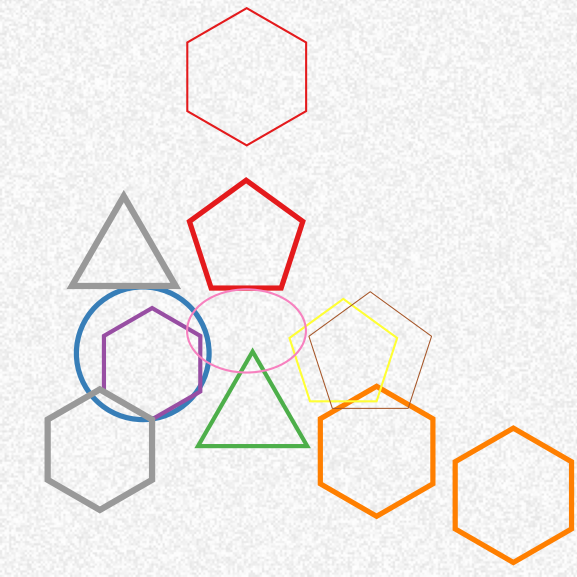[{"shape": "hexagon", "thickness": 1, "radius": 0.59, "center": [0.427, 0.866]}, {"shape": "pentagon", "thickness": 2.5, "radius": 0.52, "center": [0.426, 0.584]}, {"shape": "circle", "thickness": 2.5, "radius": 0.57, "center": [0.247, 0.387]}, {"shape": "triangle", "thickness": 2, "radius": 0.55, "center": [0.437, 0.281]}, {"shape": "hexagon", "thickness": 2, "radius": 0.48, "center": [0.263, 0.369]}, {"shape": "hexagon", "thickness": 2.5, "radius": 0.58, "center": [0.889, 0.141]}, {"shape": "hexagon", "thickness": 2.5, "radius": 0.56, "center": [0.652, 0.218]}, {"shape": "pentagon", "thickness": 1, "radius": 0.49, "center": [0.594, 0.384]}, {"shape": "pentagon", "thickness": 0.5, "radius": 0.56, "center": [0.641, 0.382]}, {"shape": "oval", "thickness": 1, "radius": 0.51, "center": [0.427, 0.426]}, {"shape": "triangle", "thickness": 3, "radius": 0.52, "center": [0.214, 0.556]}, {"shape": "hexagon", "thickness": 3, "radius": 0.52, "center": [0.173, 0.22]}]